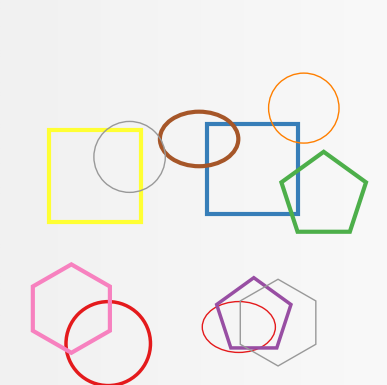[{"shape": "circle", "thickness": 2.5, "radius": 0.55, "center": [0.279, 0.108]}, {"shape": "oval", "thickness": 1, "radius": 0.47, "center": [0.616, 0.151]}, {"shape": "square", "thickness": 3, "radius": 0.59, "center": [0.651, 0.561]}, {"shape": "pentagon", "thickness": 3, "radius": 0.57, "center": [0.835, 0.491]}, {"shape": "pentagon", "thickness": 2.5, "radius": 0.5, "center": [0.655, 0.178]}, {"shape": "circle", "thickness": 1, "radius": 0.45, "center": [0.784, 0.719]}, {"shape": "square", "thickness": 3, "radius": 0.6, "center": [0.245, 0.544]}, {"shape": "oval", "thickness": 3, "radius": 0.51, "center": [0.514, 0.639]}, {"shape": "hexagon", "thickness": 3, "radius": 0.57, "center": [0.184, 0.198]}, {"shape": "hexagon", "thickness": 1, "radius": 0.56, "center": [0.718, 0.162]}, {"shape": "circle", "thickness": 1, "radius": 0.46, "center": [0.334, 0.592]}]